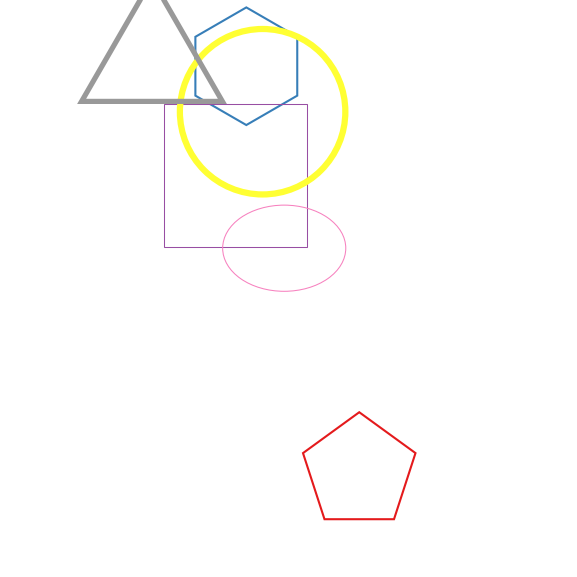[{"shape": "pentagon", "thickness": 1, "radius": 0.51, "center": [0.622, 0.183]}, {"shape": "hexagon", "thickness": 1, "radius": 0.51, "center": [0.427, 0.884]}, {"shape": "square", "thickness": 0.5, "radius": 0.62, "center": [0.408, 0.696]}, {"shape": "circle", "thickness": 3, "radius": 0.72, "center": [0.455, 0.806]}, {"shape": "oval", "thickness": 0.5, "radius": 0.53, "center": [0.492, 0.569]}, {"shape": "triangle", "thickness": 2.5, "radius": 0.7, "center": [0.263, 0.894]}]